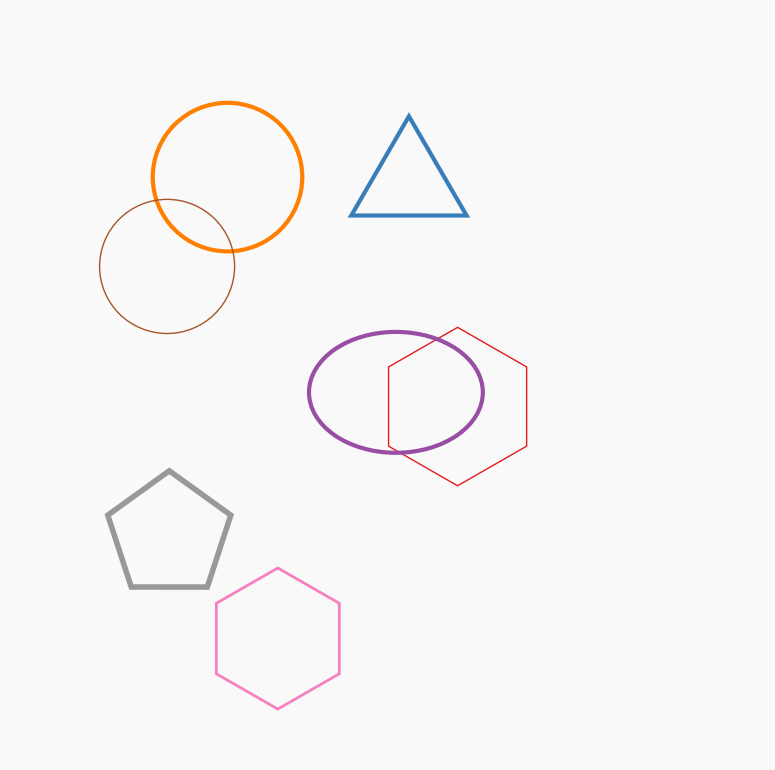[{"shape": "hexagon", "thickness": 0.5, "radius": 0.51, "center": [0.59, 0.472]}, {"shape": "triangle", "thickness": 1.5, "radius": 0.43, "center": [0.528, 0.763]}, {"shape": "oval", "thickness": 1.5, "radius": 0.56, "center": [0.511, 0.49]}, {"shape": "circle", "thickness": 1.5, "radius": 0.48, "center": [0.294, 0.77]}, {"shape": "circle", "thickness": 0.5, "radius": 0.44, "center": [0.216, 0.654]}, {"shape": "hexagon", "thickness": 1, "radius": 0.46, "center": [0.358, 0.171]}, {"shape": "pentagon", "thickness": 2, "radius": 0.42, "center": [0.218, 0.305]}]